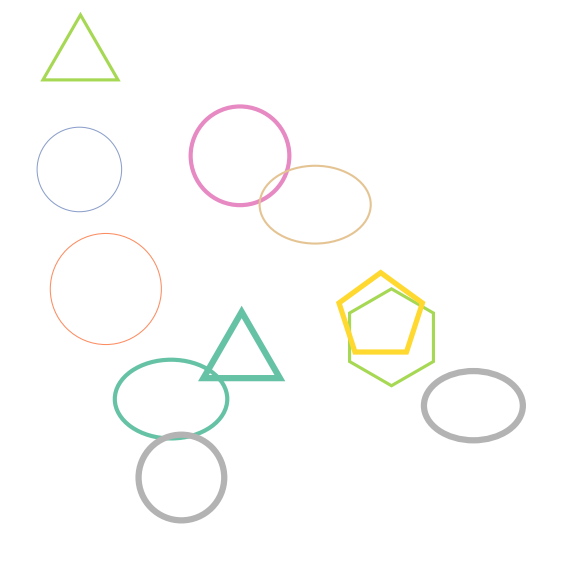[{"shape": "triangle", "thickness": 3, "radius": 0.38, "center": [0.418, 0.383]}, {"shape": "oval", "thickness": 2, "radius": 0.49, "center": [0.296, 0.308]}, {"shape": "circle", "thickness": 0.5, "radius": 0.48, "center": [0.183, 0.499]}, {"shape": "circle", "thickness": 0.5, "radius": 0.37, "center": [0.137, 0.706]}, {"shape": "circle", "thickness": 2, "radius": 0.43, "center": [0.416, 0.729]}, {"shape": "hexagon", "thickness": 1.5, "radius": 0.42, "center": [0.678, 0.415]}, {"shape": "triangle", "thickness": 1.5, "radius": 0.38, "center": [0.139, 0.898]}, {"shape": "pentagon", "thickness": 2.5, "radius": 0.38, "center": [0.659, 0.451]}, {"shape": "oval", "thickness": 1, "radius": 0.48, "center": [0.546, 0.645]}, {"shape": "circle", "thickness": 3, "radius": 0.37, "center": [0.314, 0.172]}, {"shape": "oval", "thickness": 3, "radius": 0.43, "center": [0.82, 0.297]}]